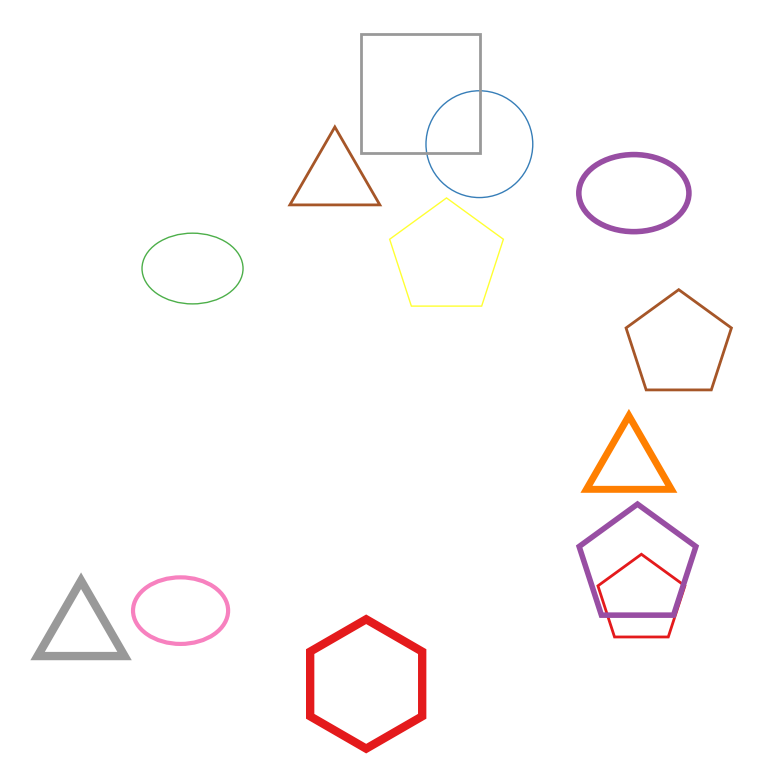[{"shape": "pentagon", "thickness": 1, "radius": 0.3, "center": [0.833, 0.221]}, {"shape": "hexagon", "thickness": 3, "radius": 0.42, "center": [0.476, 0.112]}, {"shape": "circle", "thickness": 0.5, "radius": 0.35, "center": [0.623, 0.813]}, {"shape": "oval", "thickness": 0.5, "radius": 0.33, "center": [0.25, 0.651]}, {"shape": "pentagon", "thickness": 2, "radius": 0.4, "center": [0.828, 0.266]}, {"shape": "oval", "thickness": 2, "radius": 0.36, "center": [0.823, 0.749]}, {"shape": "triangle", "thickness": 2.5, "radius": 0.32, "center": [0.817, 0.396]}, {"shape": "pentagon", "thickness": 0.5, "radius": 0.39, "center": [0.58, 0.665]}, {"shape": "triangle", "thickness": 1, "radius": 0.34, "center": [0.435, 0.768]}, {"shape": "pentagon", "thickness": 1, "radius": 0.36, "center": [0.881, 0.552]}, {"shape": "oval", "thickness": 1.5, "radius": 0.31, "center": [0.235, 0.207]}, {"shape": "triangle", "thickness": 3, "radius": 0.33, "center": [0.105, 0.181]}, {"shape": "square", "thickness": 1, "radius": 0.39, "center": [0.546, 0.879]}]